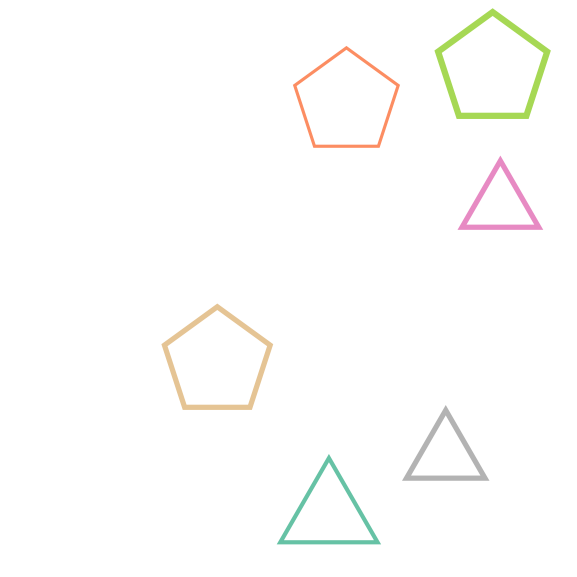[{"shape": "triangle", "thickness": 2, "radius": 0.49, "center": [0.57, 0.109]}, {"shape": "pentagon", "thickness": 1.5, "radius": 0.47, "center": [0.6, 0.822]}, {"shape": "triangle", "thickness": 2.5, "radius": 0.38, "center": [0.866, 0.644]}, {"shape": "pentagon", "thickness": 3, "radius": 0.5, "center": [0.853, 0.879]}, {"shape": "pentagon", "thickness": 2.5, "radius": 0.48, "center": [0.376, 0.372]}, {"shape": "triangle", "thickness": 2.5, "radius": 0.39, "center": [0.772, 0.21]}]